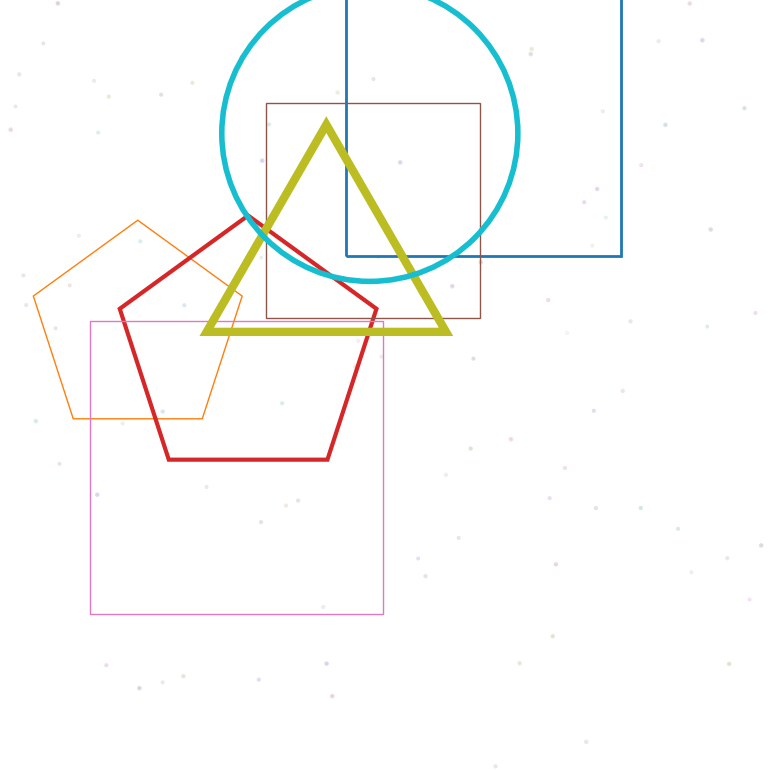[{"shape": "square", "thickness": 1, "radius": 0.89, "center": [0.628, 0.847]}, {"shape": "pentagon", "thickness": 0.5, "radius": 0.71, "center": [0.179, 0.571]}, {"shape": "pentagon", "thickness": 1.5, "radius": 0.88, "center": [0.322, 0.545]}, {"shape": "square", "thickness": 0.5, "radius": 0.7, "center": [0.484, 0.727]}, {"shape": "square", "thickness": 0.5, "radius": 0.95, "center": [0.307, 0.393]}, {"shape": "triangle", "thickness": 3, "radius": 0.9, "center": [0.424, 0.659]}, {"shape": "circle", "thickness": 2, "radius": 0.96, "center": [0.48, 0.827]}]